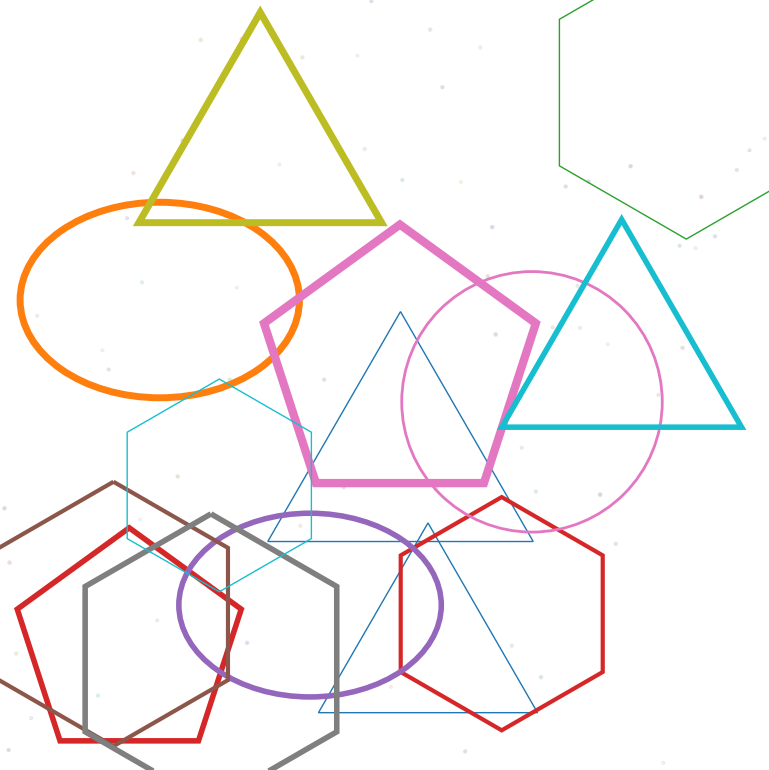[{"shape": "triangle", "thickness": 0.5, "radius": 1.0, "center": [0.52, 0.396]}, {"shape": "triangle", "thickness": 0.5, "radius": 0.82, "center": [0.556, 0.157]}, {"shape": "oval", "thickness": 2.5, "radius": 0.91, "center": [0.207, 0.61]}, {"shape": "hexagon", "thickness": 0.5, "radius": 0.95, "center": [0.891, 0.88]}, {"shape": "hexagon", "thickness": 1.5, "radius": 0.76, "center": [0.652, 0.203]}, {"shape": "pentagon", "thickness": 2, "radius": 0.76, "center": [0.168, 0.162]}, {"shape": "oval", "thickness": 2, "radius": 0.85, "center": [0.403, 0.214]}, {"shape": "hexagon", "thickness": 1.5, "radius": 0.86, "center": [0.147, 0.203]}, {"shape": "pentagon", "thickness": 3, "radius": 0.93, "center": [0.519, 0.523]}, {"shape": "circle", "thickness": 1, "radius": 0.85, "center": [0.691, 0.478]}, {"shape": "hexagon", "thickness": 2, "radius": 0.94, "center": [0.274, 0.144]}, {"shape": "triangle", "thickness": 2.5, "radius": 0.91, "center": [0.338, 0.802]}, {"shape": "triangle", "thickness": 2, "radius": 0.9, "center": [0.807, 0.535]}, {"shape": "hexagon", "thickness": 0.5, "radius": 0.69, "center": [0.285, 0.37]}]